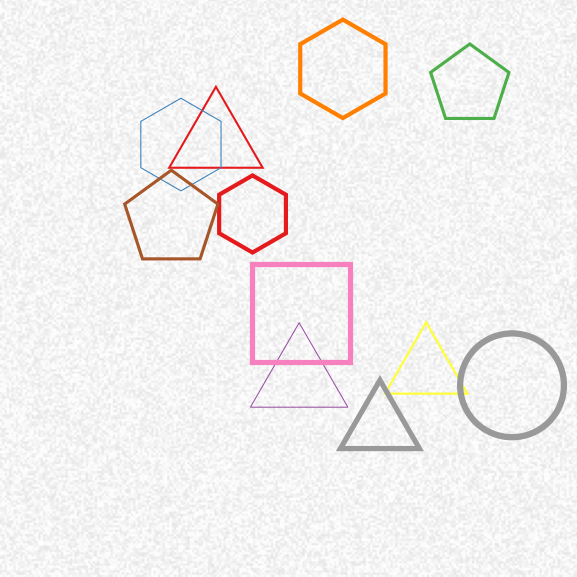[{"shape": "triangle", "thickness": 1, "radius": 0.47, "center": [0.374, 0.755]}, {"shape": "hexagon", "thickness": 2, "radius": 0.33, "center": [0.437, 0.629]}, {"shape": "hexagon", "thickness": 0.5, "radius": 0.4, "center": [0.313, 0.749]}, {"shape": "pentagon", "thickness": 1.5, "radius": 0.36, "center": [0.813, 0.852]}, {"shape": "triangle", "thickness": 0.5, "radius": 0.49, "center": [0.518, 0.343]}, {"shape": "hexagon", "thickness": 2, "radius": 0.43, "center": [0.594, 0.88]}, {"shape": "triangle", "thickness": 1, "radius": 0.41, "center": [0.738, 0.359]}, {"shape": "pentagon", "thickness": 1.5, "radius": 0.42, "center": [0.297, 0.62]}, {"shape": "square", "thickness": 2.5, "radius": 0.42, "center": [0.521, 0.457]}, {"shape": "triangle", "thickness": 2.5, "radius": 0.39, "center": [0.658, 0.262]}, {"shape": "circle", "thickness": 3, "radius": 0.45, "center": [0.887, 0.332]}]